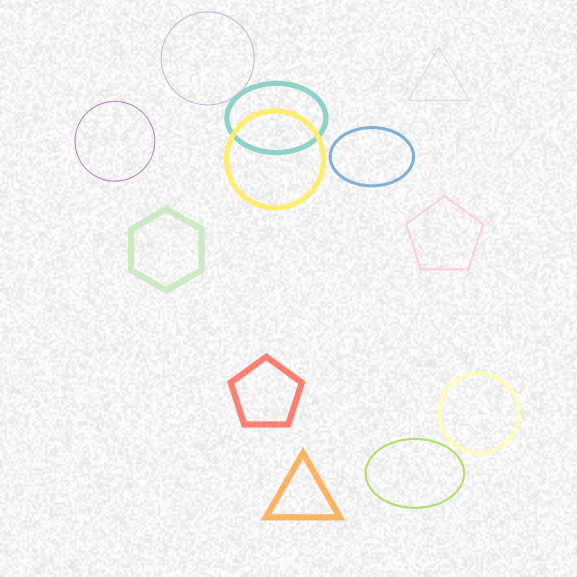[{"shape": "oval", "thickness": 2.5, "radius": 0.43, "center": [0.479, 0.795]}, {"shape": "circle", "thickness": 1.5, "radius": 0.34, "center": [0.83, 0.284]}, {"shape": "circle", "thickness": 0.5, "radius": 0.4, "center": [0.36, 0.898]}, {"shape": "pentagon", "thickness": 3, "radius": 0.32, "center": [0.461, 0.317]}, {"shape": "oval", "thickness": 1.5, "radius": 0.36, "center": [0.644, 0.728]}, {"shape": "triangle", "thickness": 3, "radius": 0.37, "center": [0.525, 0.14]}, {"shape": "oval", "thickness": 1, "radius": 0.43, "center": [0.718, 0.179]}, {"shape": "pentagon", "thickness": 1, "radius": 0.35, "center": [0.77, 0.589]}, {"shape": "triangle", "thickness": 0.5, "radius": 0.31, "center": [0.76, 0.856]}, {"shape": "circle", "thickness": 0.5, "radius": 0.35, "center": [0.199, 0.754]}, {"shape": "hexagon", "thickness": 3, "radius": 0.35, "center": [0.288, 0.567]}, {"shape": "circle", "thickness": 2.5, "radius": 0.42, "center": [0.476, 0.723]}]